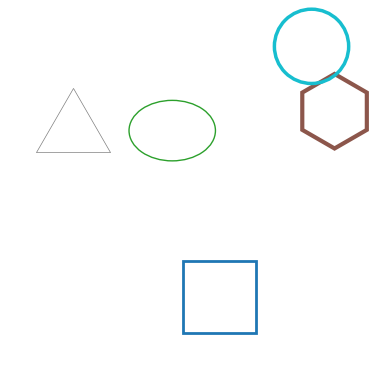[{"shape": "square", "thickness": 2, "radius": 0.47, "center": [0.57, 0.229]}, {"shape": "oval", "thickness": 1, "radius": 0.56, "center": [0.447, 0.661]}, {"shape": "hexagon", "thickness": 3, "radius": 0.48, "center": [0.869, 0.711]}, {"shape": "triangle", "thickness": 0.5, "radius": 0.56, "center": [0.191, 0.659]}, {"shape": "circle", "thickness": 2.5, "radius": 0.48, "center": [0.809, 0.88]}]